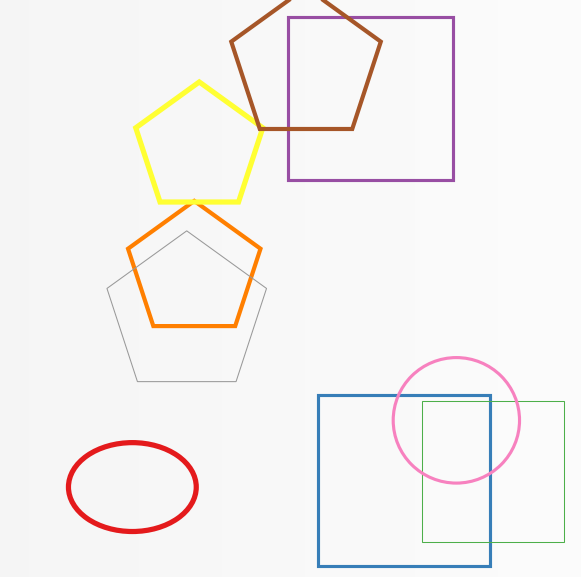[{"shape": "oval", "thickness": 2.5, "radius": 0.55, "center": [0.228, 0.156]}, {"shape": "square", "thickness": 1.5, "radius": 0.74, "center": [0.695, 0.167]}, {"shape": "square", "thickness": 0.5, "radius": 0.61, "center": [0.848, 0.182]}, {"shape": "square", "thickness": 1.5, "radius": 0.71, "center": [0.637, 0.828]}, {"shape": "pentagon", "thickness": 2, "radius": 0.6, "center": [0.334, 0.531]}, {"shape": "pentagon", "thickness": 2.5, "radius": 0.57, "center": [0.343, 0.742]}, {"shape": "pentagon", "thickness": 2, "radius": 0.68, "center": [0.526, 0.885]}, {"shape": "circle", "thickness": 1.5, "radius": 0.54, "center": [0.785, 0.271]}, {"shape": "pentagon", "thickness": 0.5, "radius": 0.72, "center": [0.321, 0.455]}]